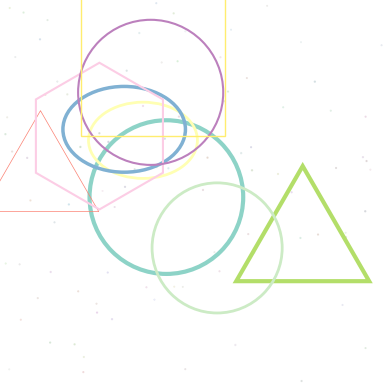[{"shape": "circle", "thickness": 3, "radius": 1.0, "center": [0.432, 0.488]}, {"shape": "oval", "thickness": 2, "radius": 0.71, "center": [0.371, 0.636]}, {"shape": "triangle", "thickness": 0.5, "radius": 0.87, "center": [0.105, 0.538]}, {"shape": "oval", "thickness": 2.5, "radius": 0.8, "center": [0.323, 0.664]}, {"shape": "triangle", "thickness": 3, "radius": 1.0, "center": [0.786, 0.369]}, {"shape": "hexagon", "thickness": 1.5, "radius": 0.95, "center": [0.258, 0.646]}, {"shape": "circle", "thickness": 1.5, "radius": 0.94, "center": [0.391, 0.76]}, {"shape": "circle", "thickness": 2, "radius": 0.84, "center": [0.564, 0.356]}, {"shape": "square", "thickness": 1, "radius": 0.93, "center": [0.397, 0.834]}]